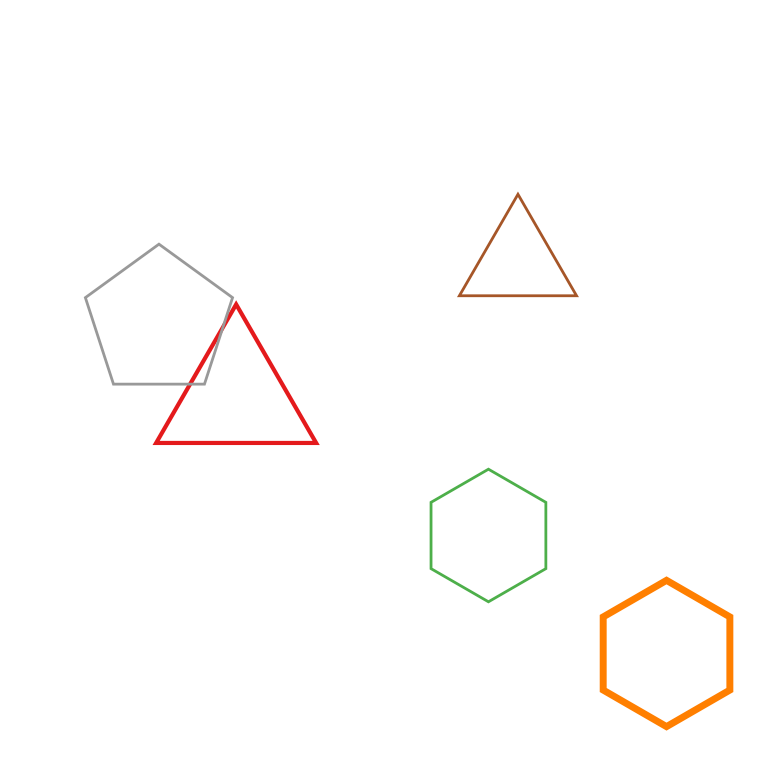[{"shape": "triangle", "thickness": 1.5, "radius": 0.6, "center": [0.307, 0.485]}, {"shape": "hexagon", "thickness": 1, "radius": 0.43, "center": [0.634, 0.305]}, {"shape": "hexagon", "thickness": 2.5, "radius": 0.47, "center": [0.866, 0.151]}, {"shape": "triangle", "thickness": 1, "radius": 0.44, "center": [0.673, 0.66]}, {"shape": "pentagon", "thickness": 1, "radius": 0.5, "center": [0.206, 0.582]}]